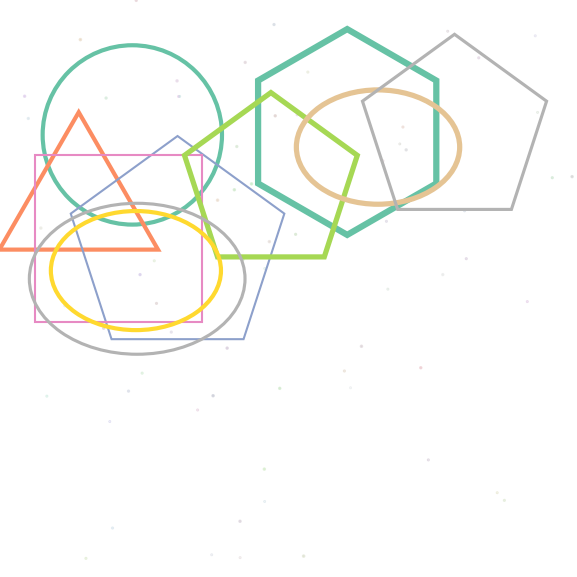[{"shape": "hexagon", "thickness": 3, "radius": 0.89, "center": [0.601, 0.771]}, {"shape": "circle", "thickness": 2, "radius": 0.78, "center": [0.229, 0.766]}, {"shape": "triangle", "thickness": 2, "radius": 0.79, "center": [0.136, 0.646]}, {"shape": "pentagon", "thickness": 1, "radius": 0.97, "center": [0.307, 0.569]}, {"shape": "square", "thickness": 1, "radius": 0.72, "center": [0.205, 0.586]}, {"shape": "pentagon", "thickness": 2.5, "radius": 0.79, "center": [0.469, 0.682]}, {"shape": "oval", "thickness": 2, "radius": 0.74, "center": [0.235, 0.531]}, {"shape": "oval", "thickness": 2.5, "radius": 0.71, "center": [0.655, 0.744]}, {"shape": "oval", "thickness": 1.5, "radius": 0.93, "center": [0.238, 0.516]}, {"shape": "pentagon", "thickness": 1.5, "radius": 0.84, "center": [0.787, 0.772]}]